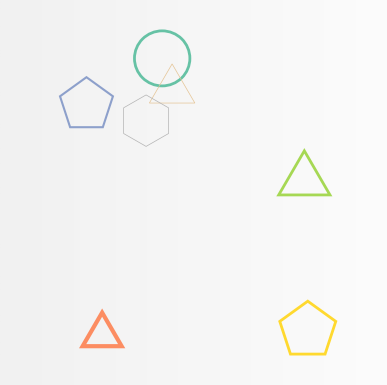[{"shape": "circle", "thickness": 2, "radius": 0.36, "center": [0.419, 0.848]}, {"shape": "triangle", "thickness": 3, "radius": 0.29, "center": [0.264, 0.13]}, {"shape": "pentagon", "thickness": 1.5, "radius": 0.36, "center": [0.223, 0.728]}, {"shape": "triangle", "thickness": 2, "radius": 0.38, "center": [0.785, 0.532]}, {"shape": "pentagon", "thickness": 2, "radius": 0.38, "center": [0.794, 0.142]}, {"shape": "triangle", "thickness": 0.5, "radius": 0.34, "center": [0.444, 0.766]}, {"shape": "hexagon", "thickness": 0.5, "radius": 0.33, "center": [0.377, 0.687]}]